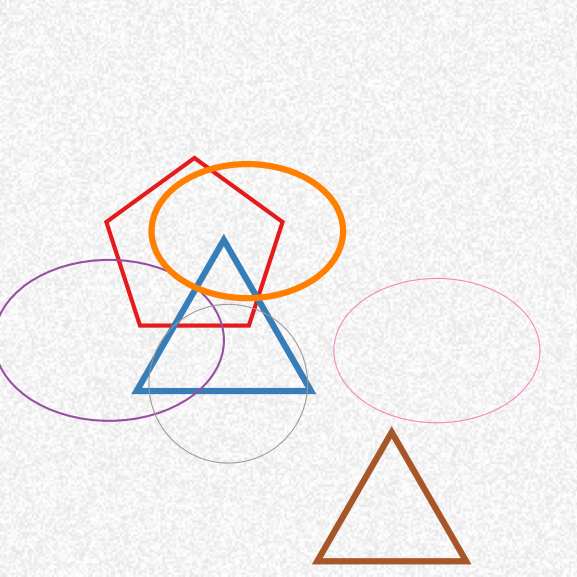[{"shape": "pentagon", "thickness": 2, "radius": 0.8, "center": [0.337, 0.565]}, {"shape": "triangle", "thickness": 3, "radius": 0.87, "center": [0.388, 0.409]}, {"shape": "oval", "thickness": 1, "radius": 1.0, "center": [0.189, 0.41]}, {"shape": "oval", "thickness": 3, "radius": 0.83, "center": [0.428, 0.599]}, {"shape": "triangle", "thickness": 3, "radius": 0.74, "center": [0.678, 0.102]}, {"shape": "oval", "thickness": 0.5, "radius": 0.89, "center": [0.757, 0.392]}, {"shape": "circle", "thickness": 0.5, "radius": 0.69, "center": [0.395, 0.335]}]